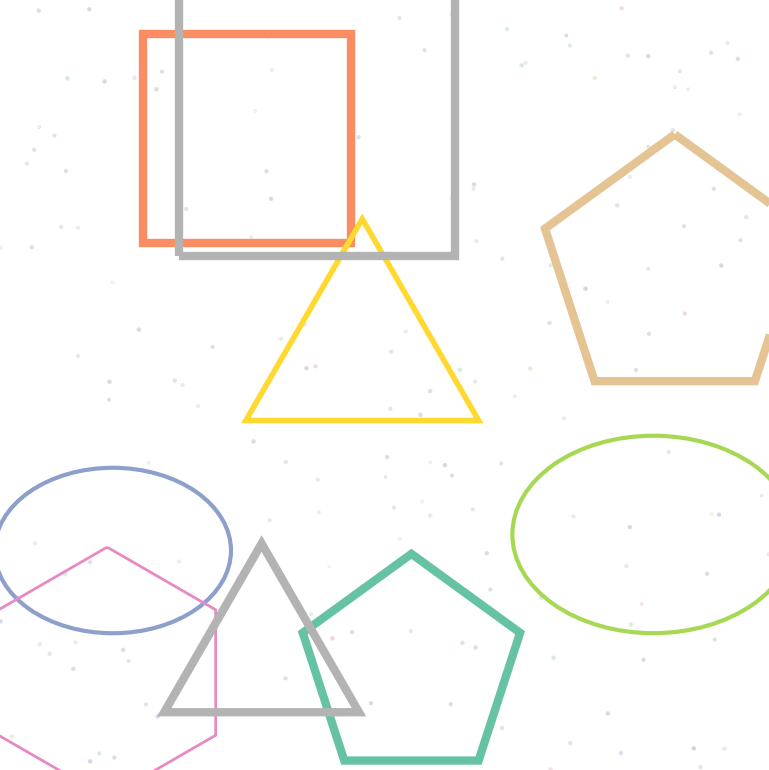[{"shape": "pentagon", "thickness": 3, "radius": 0.74, "center": [0.534, 0.132]}, {"shape": "square", "thickness": 3, "radius": 0.68, "center": [0.321, 0.82]}, {"shape": "oval", "thickness": 1.5, "radius": 0.77, "center": [0.146, 0.285]}, {"shape": "hexagon", "thickness": 1, "radius": 0.81, "center": [0.139, 0.127]}, {"shape": "oval", "thickness": 1.5, "radius": 0.92, "center": [0.849, 0.306]}, {"shape": "triangle", "thickness": 2, "radius": 0.87, "center": [0.47, 0.541]}, {"shape": "pentagon", "thickness": 3, "radius": 0.89, "center": [0.876, 0.648]}, {"shape": "square", "thickness": 3, "radius": 0.9, "center": [0.411, 0.847]}, {"shape": "triangle", "thickness": 3, "radius": 0.73, "center": [0.34, 0.148]}]